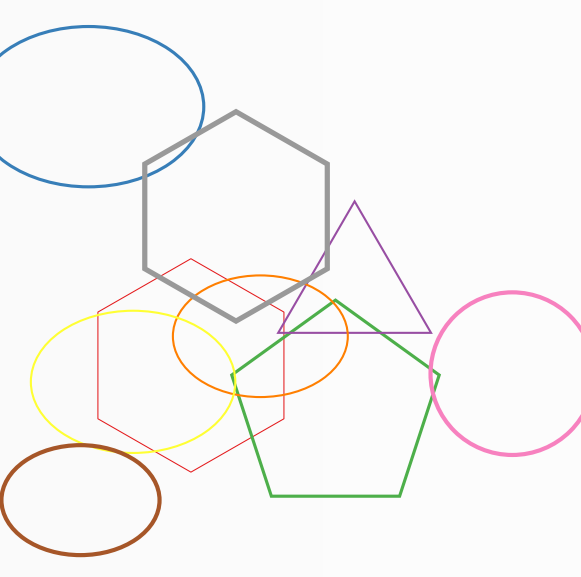[{"shape": "hexagon", "thickness": 0.5, "radius": 0.92, "center": [0.328, 0.366]}, {"shape": "oval", "thickness": 1.5, "radius": 0.99, "center": [0.152, 0.814]}, {"shape": "pentagon", "thickness": 1.5, "radius": 0.94, "center": [0.577, 0.292]}, {"shape": "triangle", "thickness": 1, "radius": 0.76, "center": [0.61, 0.499]}, {"shape": "oval", "thickness": 1, "radius": 0.75, "center": [0.448, 0.417]}, {"shape": "oval", "thickness": 1, "radius": 0.88, "center": [0.229, 0.338]}, {"shape": "oval", "thickness": 2, "radius": 0.68, "center": [0.138, 0.133]}, {"shape": "circle", "thickness": 2, "radius": 0.7, "center": [0.881, 0.352]}, {"shape": "hexagon", "thickness": 2.5, "radius": 0.91, "center": [0.406, 0.624]}]